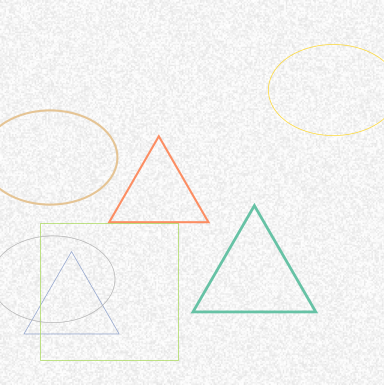[{"shape": "triangle", "thickness": 2, "radius": 0.92, "center": [0.661, 0.282]}, {"shape": "triangle", "thickness": 1.5, "radius": 0.74, "center": [0.413, 0.497]}, {"shape": "triangle", "thickness": 0.5, "radius": 0.71, "center": [0.186, 0.204]}, {"shape": "square", "thickness": 0.5, "radius": 0.89, "center": [0.283, 0.243]}, {"shape": "oval", "thickness": 0.5, "radius": 0.84, "center": [0.866, 0.766]}, {"shape": "oval", "thickness": 1.5, "radius": 0.87, "center": [0.13, 0.591]}, {"shape": "oval", "thickness": 0.5, "radius": 0.8, "center": [0.138, 0.275]}]